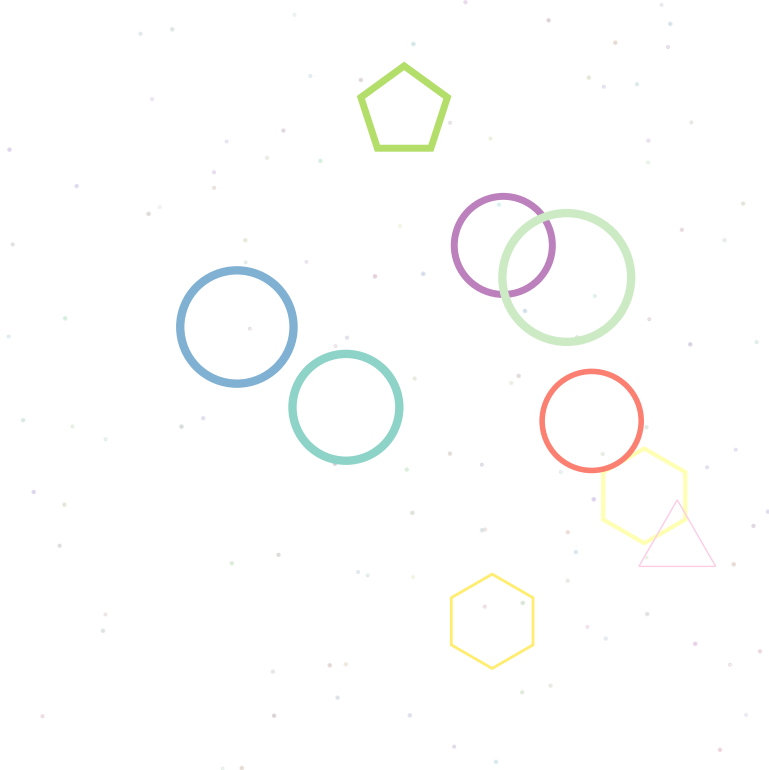[{"shape": "circle", "thickness": 3, "radius": 0.35, "center": [0.449, 0.471]}, {"shape": "hexagon", "thickness": 1.5, "radius": 0.31, "center": [0.837, 0.356]}, {"shape": "circle", "thickness": 2, "radius": 0.32, "center": [0.768, 0.453]}, {"shape": "circle", "thickness": 3, "radius": 0.37, "center": [0.308, 0.575]}, {"shape": "pentagon", "thickness": 2.5, "radius": 0.3, "center": [0.525, 0.855]}, {"shape": "triangle", "thickness": 0.5, "radius": 0.29, "center": [0.88, 0.293]}, {"shape": "circle", "thickness": 2.5, "radius": 0.32, "center": [0.654, 0.681]}, {"shape": "circle", "thickness": 3, "radius": 0.42, "center": [0.736, 0.64]}, {"shape": "hexagon", "thickness": 1, "radius": 0.31, "center": [0.639, 0.193]}]